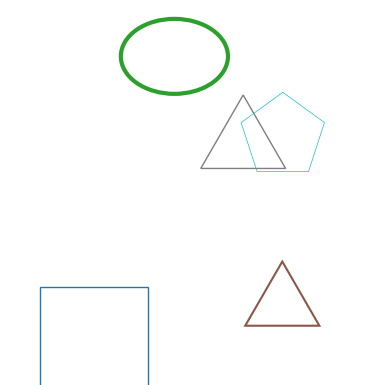[{"shape": "square", "thickness": 1, "radius": 0.7, "center": [0.245, 0.115]}, {"shape": "oval", "thickness": 3, "radius": 0.7, "center": [0.453, 0.854]}, {"shape": "triangle", "thickness": 1.5, "radius": 0.56, "center": [0.733, 0.21]}, {"shape": "triangle", "thickness": 1, "radius": 0.64, "center": [0.632, 0.626]}, {"shape": "pentagon", "thickness": 0.5, "radius": 0.57, "center": [0.735, 0.646]}]